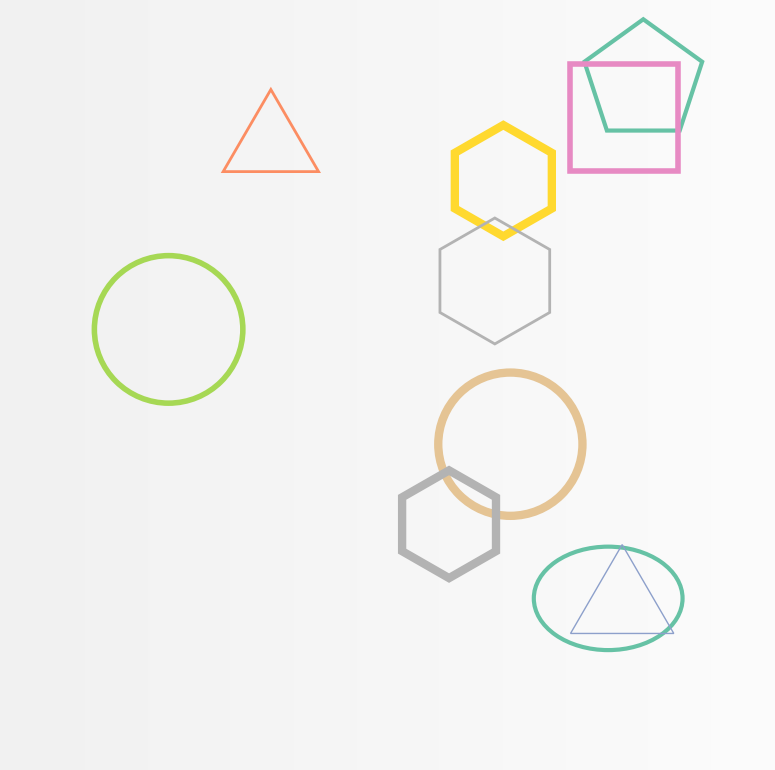[{"shape": "oval", "thickness": 1.5, "radius": 0.48, "center": [0.785, 0.223]}, {"shape": "pentagon", "thickness": 1.5, "radius": 0.4, "center": [0.83, 0.895]}, {"shape": "triangle", "thickness": 1, "radius": 0.36, "center": [0.349, 0.813]}, {"shape": "triangle", "thickness": 0.5, "radius": 0.38, "center": [0.803, 0.216]}, {"shape": "square", "thickness": 2, "radius": 0.35, "center": [0.805, 0.847]}, {"shape": "circle", "thickness": 2, "radius": 0.48, "center": [0.218, 0.572]}, {"shape": "hexagon", "thickness": 3, "radius": 0.36, "center": [0.649, 0.765]}, {"shape": "circle", "thickness": 3, "radius": 0.47, "center": [0.659, 0.423]}, {"shape": "hexagon", "thickness": 1, "radius": 0.41, "center": [0.638, 0.635]}, {"shape": "hexagon", "thickness": 3, "radius": 0.35, "center": [0.579, 0.319]}]